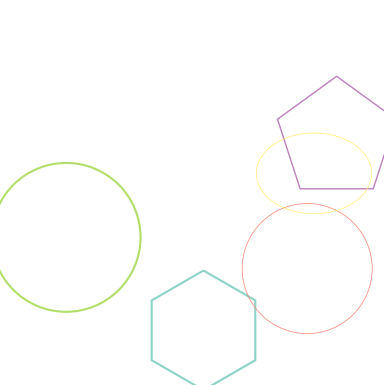[{"shape": "hexagon", "thickness": 1.5, "radius": 0.78, "center": [0.529, 0.142]}, {"shape": "circle", "thickness": 0.5, "radius": 0.84, "center": [0.798, 0.302]}, {"shape": "circle", "thickness": 1.5, "radius": 0.97, "center": [0.172, 0.383]}, {"shape": "pentagon", "thickness": 1, "radius": 0.81, "center": [0.874, 0.64]}, {"shape": "oval", "thickness": 0.5, "radius": 0.75, "center": [0.815, 0.55]}]